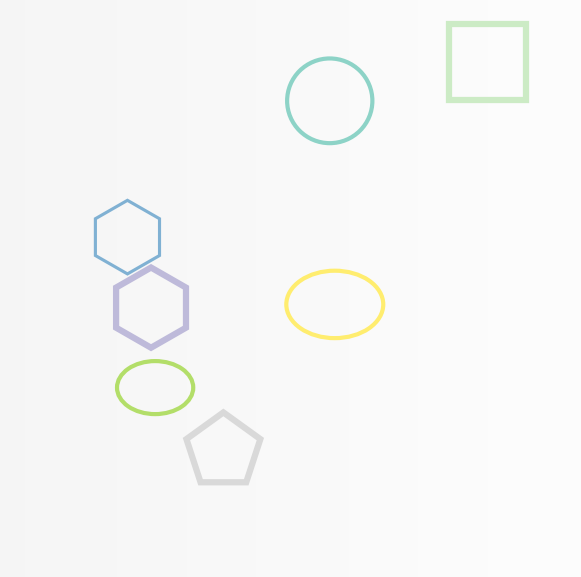[{"shape": "circle", "thickness": 2, "radius": 0.37, "center": [0.567, 0.825]}, {"shape": "hexagon", "thickness": 3, "radius": 0.35, "center": [0.26, 0.466]}, {"shape": "hexagon", "thickness": 1.5, "radius": 0.32, "center": [0.219, 0.589]}, {"shape": "oval", "thickness": 2, "radius": 0.33, "center": [0.267, 0.328]}, {"shape": "pentagon", "thickness": 3, "radius": 0.33, "center": [0.384, 0.218]}, {"shape": "square", "thickness": 3, "radius": 0.33, "center": [0.839, 0.892]}, {"shape": "oval", "thickness": 2, "radius": 0.42, "center": [0.576, 0.472]}]